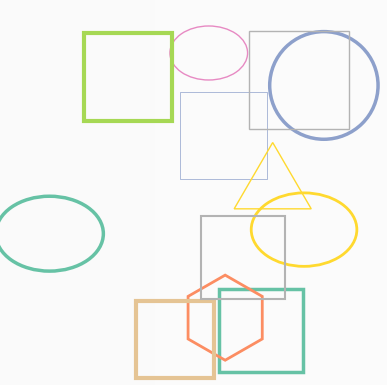[{"shape": "square", "thickness": 2.5, "radius": 0.54, "center": [0.673, 0.142]}, {"shape": "oval", "thickness": 2.5, "radius": 0.69, "center": [0.128, 0.393]}, {"shape": "hexagon", "thickness": 2, "radius": 0.55, "center": [0.581, 0.175]}, {"shape": "circle", "thickness": 2.5, "radius": 0.7, "center": [0.836, 0.778]}, {"shape": "square", "thickness": 0.5, "radius": 0.56, "center": [0.576, 0.647]}, {"shape": "oval", "thickness": 1, "radius": 0.5, "center": [0.539, 0.862]}, {"shape": "square", "thickness": 3, "radius": 0.57, "center": [0.33, 0.8]}, {"shape": "oval", "thickness": 2, "radius": 0.68, "center": [0.785, 0.404]}, {"shape": "triangle", "thickness": 1, "radius": 0.57, "center": [0.704, 0.515]}, {"shape": "square", "thickness": 3, "radius": 0.5, "center": [0.451, 0.118]}, {"shape": "square", "thickness": 1.5, "radius": 0.54, "center": [0.627, 0.332]}, {"shape": "square", "thickness": 1, "radius": 0.64, "center": [0.772, 0.792]}]